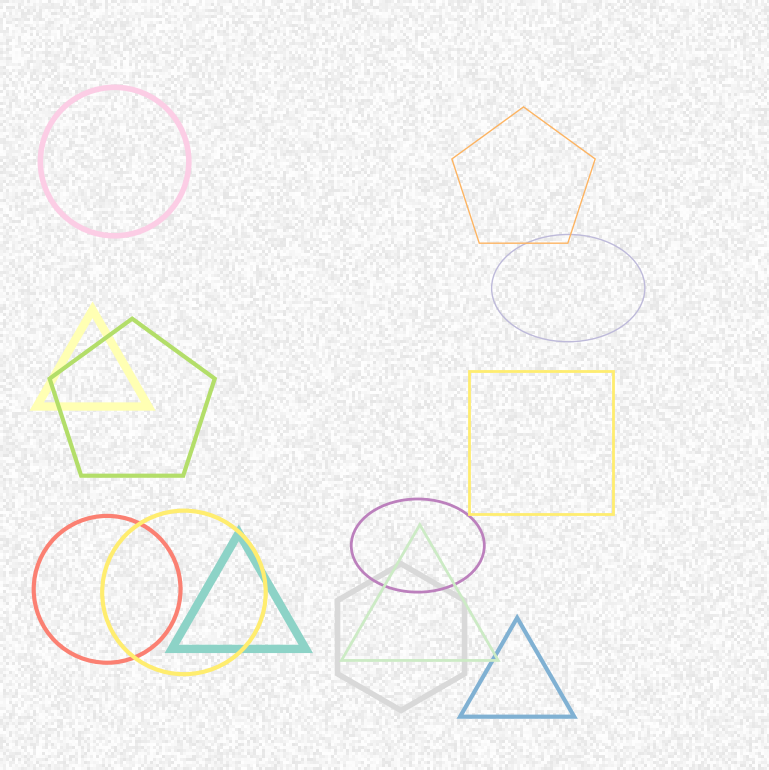[{"shape": "triangle", "thickness": 3, "radius": 0.5, "center": [0.31, 0.208]}, {"shape": "triangle", "thickness": 3, "radius": 0.42, "center": [0.12, 0.514]}, {"shape": "oval", "thickness": 0.5, "radius": 0.5, "center": [0.738, 0.626]}, {"shape": "circle", "thickness": 1.5, "radius": 0.48, "center": [0.139, 0.235]}, {"shape": "triangle", "thickness": 1.5, "radius": 0.43, "center": [0.672, 0.112]}, {"shape": "pentagon", "thickness": 0.5, "radius": 0.49, "center": [0.68, 0.763]}, {"shape": "pentagon", "thickness": 1.5, "radius": 0.56, "center": [0.172, 0.473]}, {"shape": "circle", "thickness": 2, "radius": 0.48, "center": [0.149, 0.79]}, {"shape": "hexagon", "thickness": 2, "radius": 0.48, "center": [0.521, 0.173]}, {"shape": "oval", "thickness": 1, "radius": 0.43, "center": [0.543, 0.291]}, {"shape": "triangle", "thickness": 1, "radius": 0.59, "center": [0.545, 0.201]}, {"shape": "square", "thickness": 1, "radius": 0.46, "center": [0.703, 0.426]}, {"shape": "circle", "thickness": 1.5, "radius": 0.53, "center": [0.239, 0.231]}]